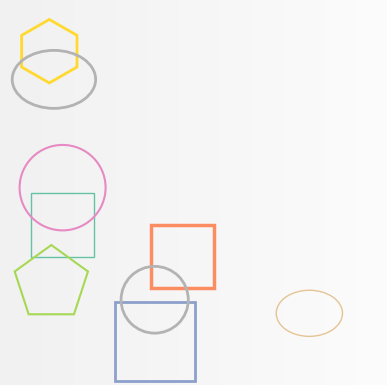[{"shape": "square", "thickness": 1, "radius": 0.41, "center": [0.161, 0.416]}, {"shape": "square", "thickness": 2.5, "radius": 0.41, "center": [0.471, 0.334]}, {"shape": "square", "thickness": 2, "radius": 0.51, "center": [0.399, 0.113]}, {"shape": "circle", "thickness": 1.5, "radius": 0.55, "center": [0.162, 0.513]}, {"shape": "pentagon", "thickness": 1.5, "radius": 0.5, "center": [0.132, 0.264]}, {"shape": "hexagon", "thickness": 2, "radius": 0.41, "center": [0.127, 0.867]}, {"shape": "oval", "thickness": 1, "radius": 0.43, "center": [0.798, 0.186]}, {"shape": "oval", "thickness": 2, "radius": 0.54, "center": [0.139, 0.794]}, {"shape": "circle", "thickness": 2, "radius": 0.43, "center": [0.399, 0.221]}]